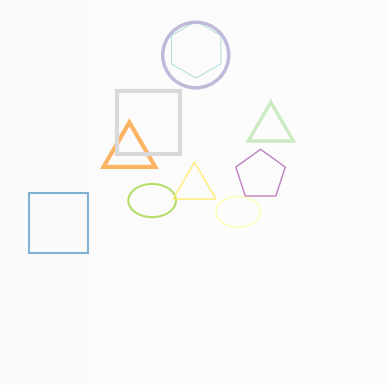[{"shape": "hexagon", "thickness": 0.5, "radius": 0.37, "center": [0.506, 0.871]}, {"shape": "oval", "thickness": 1, "radius": 0.29, "center": [0.614, 0.45]}, {"shape": "circle", "thickness": 2.5, "radius": 0.43, "center": [0.505, 0.857]}, {"shape": "square", "thickness": 1.5, "radius": 0.38, "center": [0.151, 0.421]}, {"shape": "triangle", "thickness": 3, "radius": 0.39, "center": [0.334, 0.605]}, {"shape": "oval", "thickness": 1.5, "radius": 0.31, "center": [0.393, 0.479]}, {"shape": "square", "thickness": 3, "radius": 0.41, "center": [0.384, 0.682]}, {"shape": "pentagon", "thickness": 1, "radius": 0.34, "center": [0.672, 0.545]}, {"shape": "triangle", "thickness": 2.5, "radius": 0.34, "center": [0.699, 0.667]}, {"shape": "triangle", "thickness": 1, "radius": 0.32, "center": [0.502, 0.515]}]